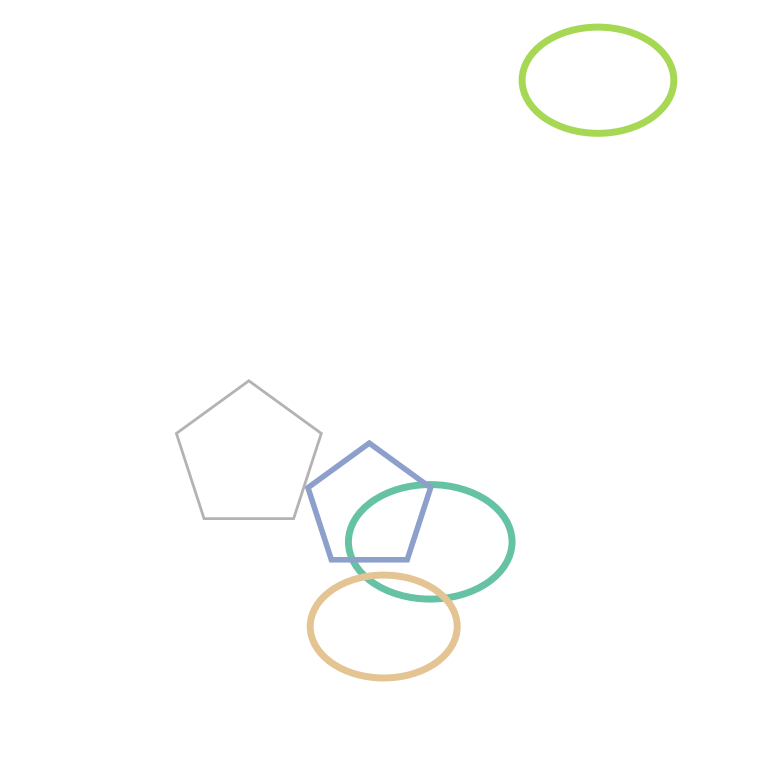[{"shape": "oval", "thickness": 2.5, "radius": 0.53, "center": [0.559, 0.296]}, {"shape": "pentagon", "thickness": 2, "radius": 0.42, "center": [0.48, 0.341]}, {"shape": "oval", "thickness": 2.5, "radius": 0.49, "center": [0.777, 0.896]}, {"shape": "oval", "thickness": 2.5, "radius": 0.48, "center": [0.498, 0.186]}, {"shape": "pentagon", "thickness": 1, "radius": 0.49, "center": [0.323, 0.407]}]